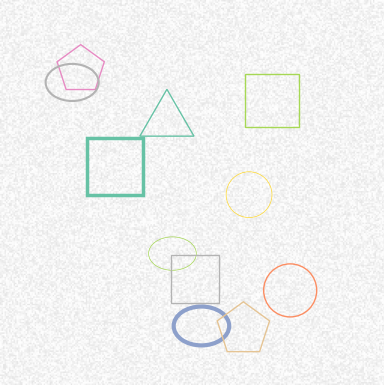[{"shape": "triangle", "thickness": 1, "radius": 0.41, "center": [0.434, 0.687]}, {"shape": "square", "thickness": 2.5, "radius": 0.37, "center": [0.299, 0.568]}, {"shape": "circle", "thickness": 1, "radius": 0.34, "center": [0.754, 0.246]}, {"shape": "oval", "thickness": 3, "radius": 0.36, "center": [0.523, 0.153]}, {"shape": "pentagon", "thickness": 1, "radius": 0.32, "center": [0.21, 0.82]}, {"shape": "square", "thickness": 1, "radius": 0.35, "center": [0.706, 0.738]}, {"shape": "oval", "thickness": 0.5, "radius": 0.31, "center": [0.448, 0.341]}, {"shape": "circle", "thickness": 0.5, "radius": 0.3, "center": [0.647, 0.494]}, {"shape": "pentagon", "thickness": 1, "radius": 0.36, "center": [0.632, 0.144]}, {"shape": "square", "thickness": 1, "radius": 0.31, "center": [0.507, 0.275]}, {"shape": "oval", "thickness": 1.5, "radius": 0.34, "center": [0.187, 0.786]}]